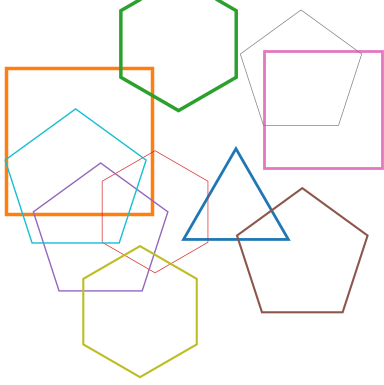[{"shape": "triangle", "thickness": 2, "radius": 0.79, "center": [0.613, 0.457]}, {"shape": "square", "thickness": 2.5, "radius": 0.95, "center": [0.205, 0.635]}, {"shape": "hexagon", "thickness": 2.5, "radius": 0.86, "center": [0.464, 0.886]}, {"shape": "hexagon", "thickness": 0.5, "radius": 0.79, "center": [0.403, 0.45]}, {"shape": "pentagon", "thickness": 1, "radius": 0.92, "center": [0.261, 0.393]}, {"shape": "pentagon", "thickness": 1.5, "radius": 0.89, "center": [0.785, 0.333]}, {"shape": "square", "thickness": 2, "radius": 0.76, "center": [0.839, 0.716]}, {"shape": "pentagon", "thickness": 0.5, "radius": 0.83, "center": [0.782, 0.808]}, {"shape": "hexagon", "thickness": 1.5, "radius": 0.85, "center": [0.364, 0.191]}, {"shape": "pentagon", "thickness": 1, "radius": 0.96, "center": [0.196, 0.525]}]